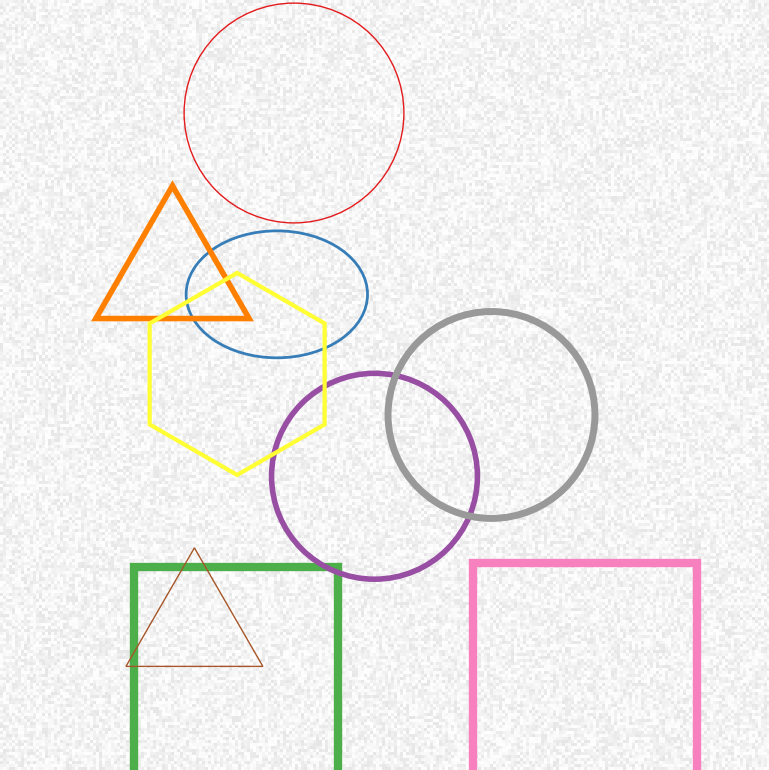[{"shape": "circle", "thickness": 0.5, "radius": 0.71, "center": [0.382, 0.853]}, {"shape": "oval", "thickness": 1, "radius": 0.59, "center": [0.36, 0.618]}, {"shape": "square", "thickness": 3, "radius": 0.67, "center": [0.306, 0.13]}, {"shape": "circle", "thickness": 2, "radius": 0.67, "center": [0.486, 0.381]}, {"shape": "triangle", "thickness": 2, "radius": 0.57, "center": [0.224, 0.644]}, {"shape": "hexagon", "thickness": 1.5, "radius": 0.66, "center": [0.308, 0.514]}, {"shape": "triangle", "thickness": 0.5, "radius": 0.51, "center": [0.252, 0.186]}, {"shape": "square", "thickness": 3, "radius": 0.73, "center": [0.76, 0.123]}, {"shape": "circle", "thickness": 2.5, "radius": 0.67, "center": [0.638, 0.461]}]